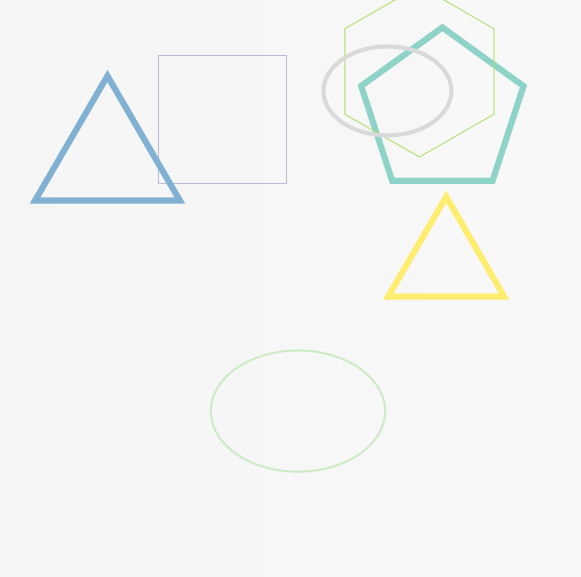[{"shape": "pentagon", "thickness": 3, "radius": 0.73, "center": [0.761, 0.805]}, {"shape": "square", "thickness": 0.5, "radius": 0.55, "center": [0.382, 0.793]}, {"shape": "triangle", "thickness": 3, "radius": 0.72, "center": [0.185, 0.724]}, {"shape": "hexagon", "thickness": 0.5, "radius": 0.74, "center": [0.722, 0.875]}, {"shape": "oval", "thickness": 2, "radius": 0.55, "center": [0.667, 0.842]}, {"shape": "oval", "thickness": 1, "radius": 0.75, "center": [0.513, 0.287]}, {"shape": "triangle", "thickness": 3, "radius": 0.58, "center": [0.768, 0.543]}]